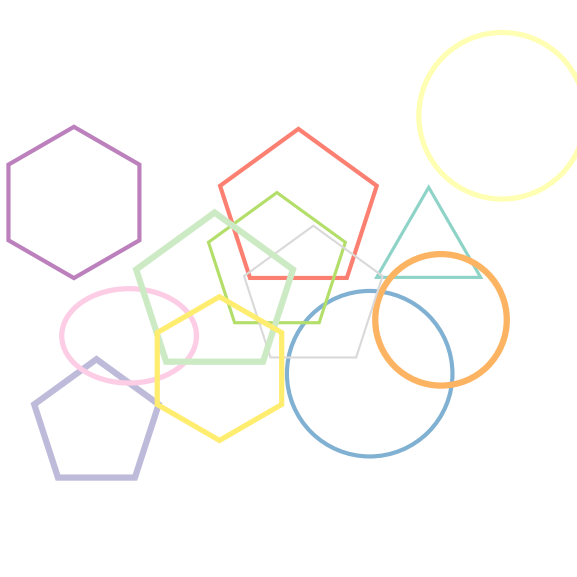[{"shape": "triangle", "thickness": 1.5, "radius": 0.52, "center": [0.742, 0.571]}, {"shape": "circle", "thickness": 2.5, "radius": 0.72, "center": [0.869, 0.799]}, {"shape": "pentagon", "thickness": 3, "radius": 0.57, "center": [0.167, 0.264]}, {"shape": "pentagon", "thickness": 2, "radius": 0.71, "center": [0.517, 0.633]}, {"shape": "circle", "thickness": 2, "radius": 0.72, "center": [0.64, 0.352]}, {"shape": "circle", "thickness": 3, "radius": 0.57, "center": [0.764, 0.445]}, {"shape": "pentagon", "thickness": 1.5, "radius": 0.62, "center": [0.479, 0.541]}, {"shape": "oval", "thickness": 2.5, "radius": 0.58, "center": [0.224, 0.418]}, {"shape": "pentagon", "thickness": 1, "radius": 0.63, "center": [0.543, 0.482]}, {"shape": "hexagon", "thickness": 2, "radius": 0.65, "center": [0.128, 0.649]}, {"shape": "pentagon", "thickness": 3, "radius": 0.71, "center": [0.372, 0.488]}, {"shape": "hexagon", "thickness": 2.5, "radius": 0.62, "center": [0.38, 0.361]}]